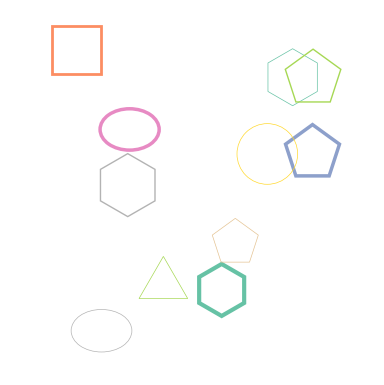[{"shape": "hexagon", "thickness": 0.5, "radius": 0.37, "center": [0.76, 0.799]}, {"shape": "hexagon", "thickness": 3, "radius": 0.34, "center": [0.576, 0.247]}, {"shape": "square", "thickness": 2, "radius": 0.32, "center": [0.199, 0.87]}, {"shape": "pentagon", "thickness": 2.5, "radius": 0.37, "center": [0.812, 0.603]}, {"shape": "oval", "thickness": 2.5, "radius": 0.38, "center": [0.337, 0.664]}, {"shape": "triangle", "thickness": 0.5, "radius": 0.36, "center": [0.424, 0.261]}, {"shape": "pentagon", "thickness": 1, "radius": 0.38, "center": [0.813, 0.796]}, {"shape": "circle", "thickness": 0.5, "radius": 0.39, "center": [0.694, 0.6]}, {"shape": "pentagon", "thickness": 0.5, "radius": 0.31, "center": [0.611, 0.37]}, {"shape": "oval", "thickness": 0.5, "radius": 0.39, "center": [0.264, 0.141]}, {"shape": "hexagon", "thickness": 1, "radius": 0.41, "center": [0.332, 0.519]}]